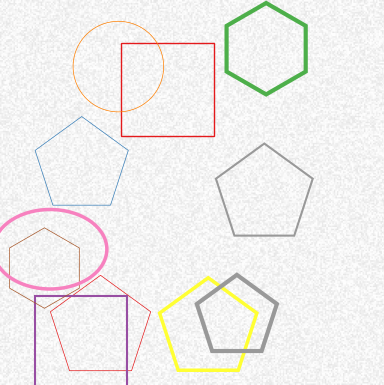[{"shape": "square", "thickness": 1, "radius": 0.6, "center": [0.435, 0.768]}, {"shape": "pentagon", "thickness": 0.5, "radius": 0.68, "center": [0.261, 0.148]}, {"shape": "pentagon", "thickness": 0.5, "radius": 0.64, "center": [0.212, 0.57]}, {"shape": "hexagon", "thickness": 3, "radius": 0.59, "center": [0.691, 0.873]}, {"shape": "square", "thickness": 1.5, "radius": 0.59, "center": [0.21, 0.112]}, {"shape": "circle", "thickness": 0.5, "radius": 0.59, "center": [0.307, 0.827]}, {"shape": "pentagon", "thickness": 2.5, "radius": 0.66, "center": [0.541, 0.146]}, {"shape": "hexagon", "thickness": 0.5, "radius": 0.52, "center": [0.115, 0.304]}, {"shape": "oval", "thickness": 2.5, "radius": 0.74, "center": [0.13, 0.353]}, {"shape": "pentagon", "thickness": 3, "radius": 0.55, "center": [0.615, 0.177]}, {"shape": "pentagon", "thickness": 1.5, "radius": 0.66, "center": [0.687, 0.495]}]